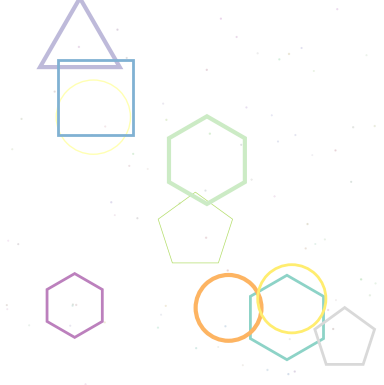[{"shape": "hexagon", "thickness": 2, "radius": 0.55, "center": [0.745, 0.175]}, {"shape": "circle", "thickness": 1, "radius": 0.48, "center": [0.242, 0.696]}, {"shape": "triangle", "thickness": 3, "radius": 0.6, "center": [0.207, 0.885]}, {"shape": "square", "thickness": 2, "radius": 0.48, "center": [0.248, 0.747]}, {"shape": "circle", "thickness": 3, "radius": 0.43, "center": [0.594, 0.2]}, {"shape": "pentagon", "thickness": 0.5, "radius": 0.51, "center": [0.507, 0.399]}, {"shape": "pentagon", "thickness": 2, "radius": 0.41, "center": [0.895, 0.12]}, {"shape": "hexagon", "thickness": 2, "radius": 0.41, "center": [0.194, 0.207]}, {"shape": "hexagon", "thickness": 3, "radius": 0.57, "center": [0.537, 0.584]}, {"shape": "circle", "thickness": 2, "radius": 0.44, "center": [0.758, 0.224]}]